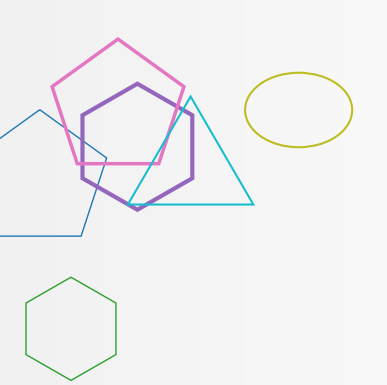[{"shape": "pentagon", "thickness": 1, "radius": 0.91, "center": [0.103, 0.534]}, {"shape": "hexagon", "thickness": 1, "radius": 0.67, "center": [0.183, 0.146]}, {"shape": "hexagon", "thickness": 3, "radius": 0.82, "center": [0.355, 0.619]}, {"shape": "pentagon", "thickness": 2.5, "radius": 0.89, "center": [0.305, 0.72]}, {"shape": "oval", "thickness": 1.5, "radius": 0.69, "center": [0.771, 0.714]}, {"shape": "triangle", "thickness": 1.5, "radius": 0.94, "center": [0.492, 0.562]}]